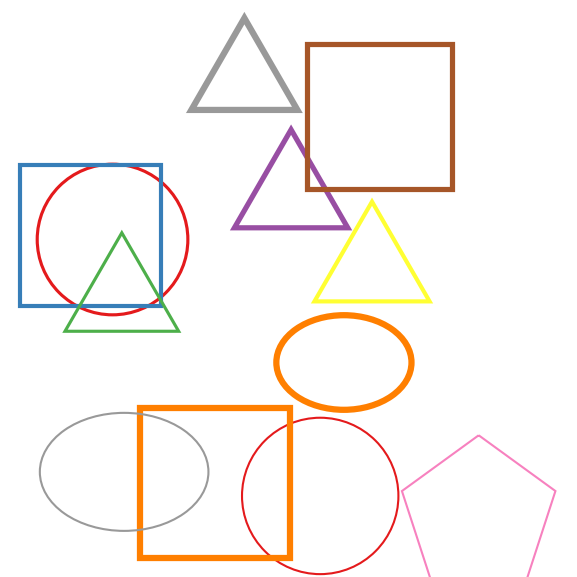[{"shape": "circle", "thickness": 1.5, "radius": 0.65, "center": [0.195, 0.584]}, {"shape": "circle", "thickness": 1, "radius": 0.68, "center": [0.554, 0.14]}, {"shape": "square", "thickness": 2, "radius": 0.61, "center": [0.157, 0.591]}, {"shape": "triangle", "thickness": 1.5, "radius": 0.57, "center": [0.211, 0.482]}, {"shape": "triangle", "thickness": 2.5, "radius": 0.57, "center": [0.504, 0.661]}, {"shape": "oval", "thickness": 3, "radius": 0.59, "center": [0.596, 0.371]}, {"shape": "square", "thickness": 3, "radius": 0.65, "center": [0.372, 0.163]}, {"shape": "triangle", "thickness": 2, "radius": 0.58, "center": [0.644, 0.535]}, {"shape": "square", "thickness": 2.5, "radius": 0.63, "center": [0.657, 0.797]}, {"shape": "pentagon", "thickness": 1, "radius": 0.7, "center": [0.829, 0.106]}, {"shape": "oval", "thickness": 1, "radius": 0.73, "center": [0.215, 0.182]}, {"shape": "triangle", "thickness": 3, "radius": 0.53, "center": [0.423, 0.862]}]